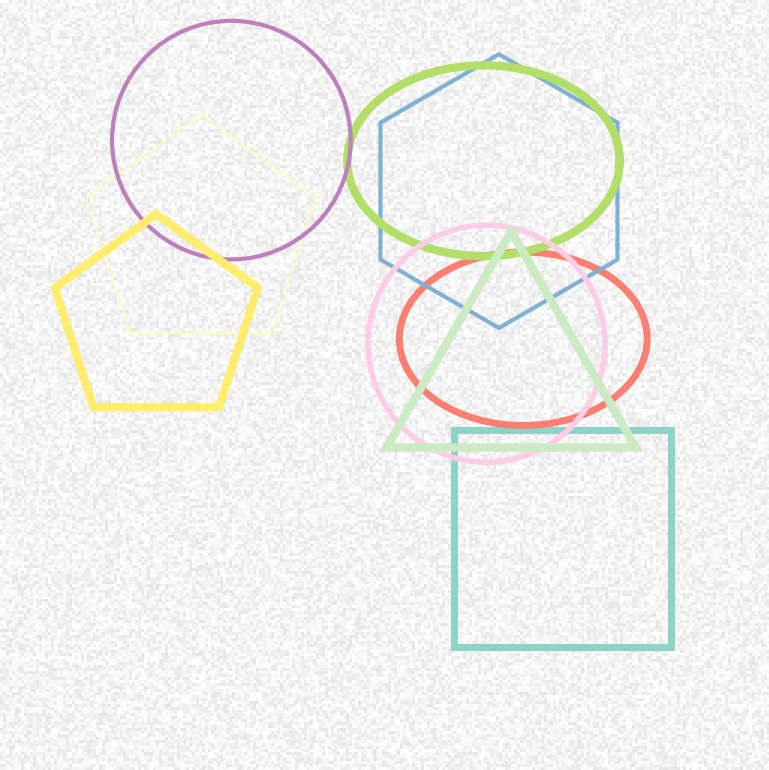[{"shape": "square", "thickness": 2.5, "radius": 0.7, "center": [0.731, 0.301]}, {"shape": "pentagon", "thickness": 0.5, "radius": 0.79, "center": [0.261, 0.694]}, {"shape": "oval", "thickness": 2.5, "radius": 0.8, "center": [0.68, 0.56]}, {"shape": "hexagon", "thickness": 1.5, "radius": 0.89, "center": [0.648, 0.752]}, {"shape": "oval", "thickness": 3, "radius": 0.88, "center": [0.628, 0.791]}, {"shape": "circle", "thickness": 2, "radius": 0.77, "center": [0.632, 0.554]}, {"shape": "circle", "thickness": 1.5, "radius": 0.77, "center": [0.3, 0.818]}, {"shape": "triangle", "thickness": 3, "radius": 0.93, "center": [0.664, 0.512]}, {"shape": "pentagon", "thickness": 3, "radius": 0.69, "center": [0.203, 0.583]}]